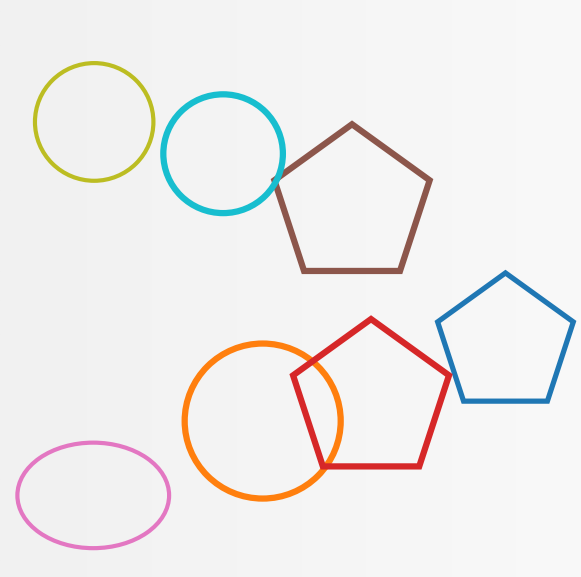[{"shape": "pentagon", "thickness": 2.5, "radius": 0.61, "center": [0.87, 0.404]}, {"shape": "circle", "thickness": 3, "radius": 0.67, "center": [0.452, 0.27]}, {"shape": "pentagon", "thickness": 3, "radius": 0.71, "center": [0.638, 0.306]}, {"shape": "pentagon", "thickness": 3, "radius": 0.7, "center": [0.606, 0.644]}, {"shape": "oval", "thickness": 2, "radius": 0.65, "center": [0.16, 0.141]}, {"shape": "circle", "thickness": 2, "radius": 0.51, "center": [0.162, 0.788]}, {"shape": "circle", "thickness": 3, "radius": 0.51, "center": [0.384, 0.733]}]